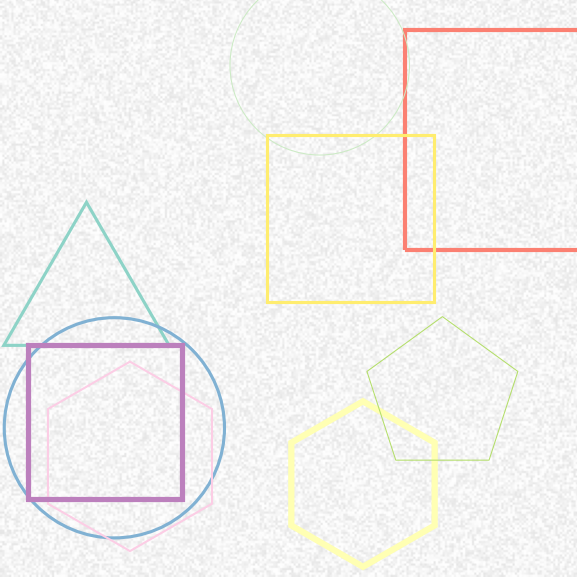[{"shape": "triangle", "thickness": 1.5, "radius": 0.83, "center": [0.15, 0.484]}, {"shape": "hexagon", "thickness": 3, "radius": 0.72, "center": [0.629, 0.161]}, {"shape": "square", "thickness": 2, "radius": 0.96, "center": [0.892, 0.757]}, {"shape": "circle", "thickness": 1.5, "radius": 0.95, "center": [0.198, 0.258]}, {"shape": "pentagon", "thickness": 0.5, "radius": 0.69, "center": [0.766, 0.313]}, {"shape": "hexagon", "thickness": 1, "radius": 0.82, "center": [0.225, 0.209]}, {"shape": "square", "thickness": 2.5, "radius": 0.67, "center": [0.182, 0.268]}, {"shape": "circle", "thickness": 0.5, "radius": 0.78, "center": [0.554, 0.886]}, {"shape": "square", "thickness": 1.5, "radius": 0.72, "center": [0.607, 0.62]}]